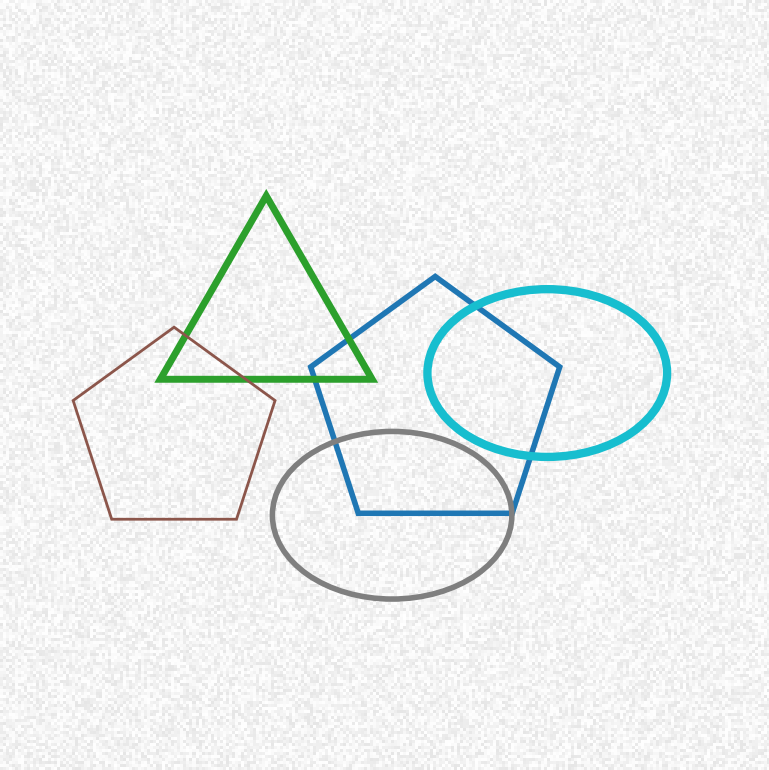[{"shape": "pentagon", "thickness": 2, "radius": 0.85, "center": [0.565, 0.471]}, {"shape": "triangle", "thickness": 2.5, "radius": 0.79, "center": [0.346, 0.587]}, {"shape": "pentagon", "thickness": 1, "radius": 0.69, "center": [0.226, 0.437]}, {"shape": "oval", "thickness": 2, "radius": 0.78, "center": [0.509, 0.331]}, {"shape": "oval", "thickness": 3, "radius": 0.78, "center": [0.711, 0.516]}]